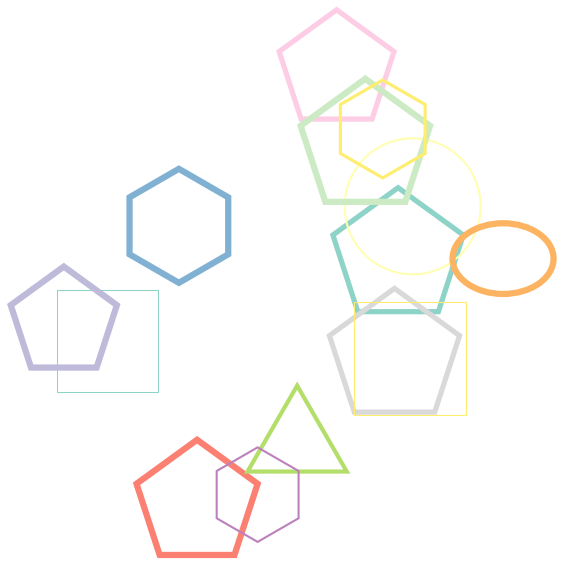[{"shape": "square", "thickness": 0.5, "radius": 0.44, "center": [0.186, 0.409]}, {"shape": "pentagon", "thickness": 2.5, "radius": 0.59, "center": [0.689, 0.555]}, {"shape": "circle", "thickness": 1, "radius": 0.59, "center": [0.714, 0.642]}, {"shape": "pentagon", "thickness": 3, "radius": 0.48, "center": [0.11, 0.441]}, {"shape": "pentagon", "thickness": 3, "radius": 0.55, "center": [0.341, 0.127]}, {"shape": "hexagon", "thickness": 3, "radius": 0.49, "center": [0.31, 0.608]}, {"shape": "oval", "thickness": 3, "radius": 0.44, "center": [0.871, 0.551]}, {"shape": "triangle", "thickness": 2, "radius": 0.5, "center": [0.515, 0.232]}, {"shape": "pentagon", "thickness": 2.5, "radius": 0.52, "center": [0.583, 0.878]}, {"shape": "pentagon", "thickness": 2.5, "radius": 0.59, "center": [0.683, 0.381]}, {"shape": "hexagon", "thickness": 1, "radius": 0.41, "center": [0.446, 0.143]}, {"shape": "pentagon", "thickness": 3, "radius": 0.59, "center": [0.633, 0.745]}, {"shape": "square", "thickness": 0.5, "radius": 0.49, "center": [0.71, 0.378]}, {"shape": "hexagon", "thickness": 1.5, "radius": 0.42, "center": [0.663, 0.776]}]